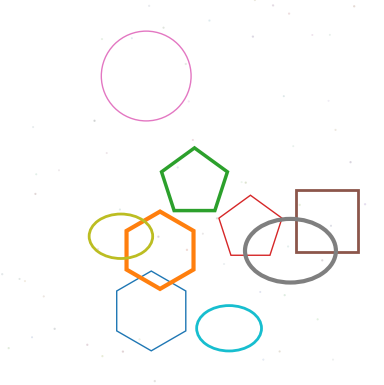[{"shape": "hexagon", "thickness": 1, "radius": 0.52, "center": [0.393, 0.192]}, {"shape": "hexagon", "thickness": 3, "radius": 0.5, "center": [0.416, 0.35]}, {"shape": "pentagon", "thickness": 2.5, "radius": 0.45, "center": [0.505, 0.526]}, {"shape": "pentagon", "thickness": 1, "radius": 0.43, "center": [0.65, 0.407]}, {"shape": "square", "thickness": 2, "radius": 0.41, "center": [0.85, 0.426]}, {"shape": "circle", "thickness": 1, "radius": 0.58, "center": [0.38, 0.803]}, {"shape": "oval", "thickness": 3, "radius": 0.59, "center": [0.754, 0.349]}, {"shape": "oval", "thickness": 2, "radius": 0.41, "center": [0.314, 0.386]}, {"shape": "oval", "thickness": 2, "radius": 0.42, "center": [0.595, 0.147]}]